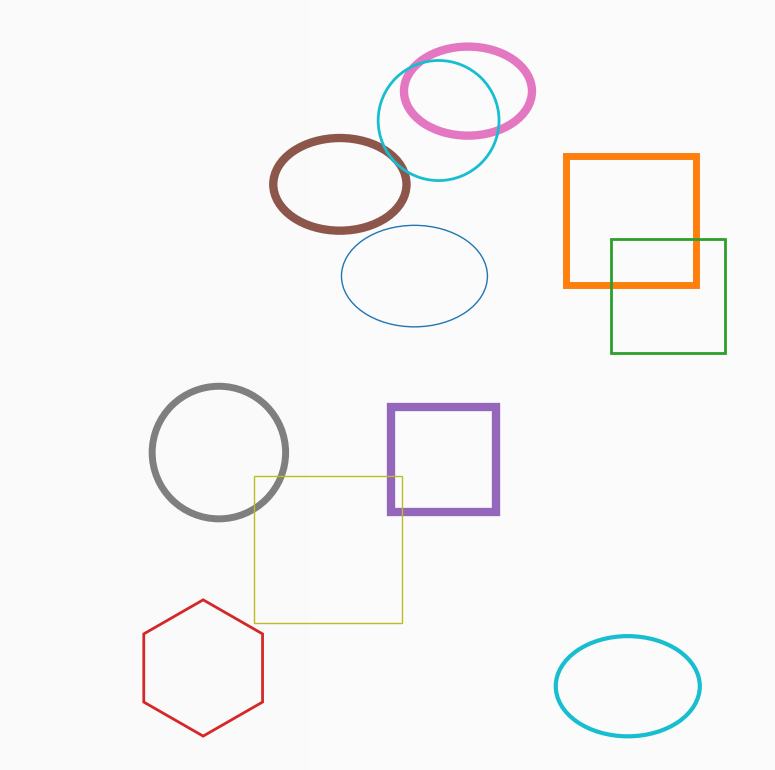[{"shape": "oval", "thickness": 0.5, "radius": 0.47, "center": [0.535, 0.641]}, {"shape": "square", "thickness": 2.5, "radius": 0.42, "center": [0.814, 0.714]}, {"shape": "square", "thickness": 1, "radius": 0.37, "center": [0.862, 0.615]}, {"shape": "hexagon", "thickness": 1, "radius": 0.44, "center": [0.262, 0.132]}, {"shape": "square", "thickness": 3, "radius": 0.34, "center": [0.572, 0.403]}, {"shape": "oval", "thickness": 3, "radius": 0.43, "center": [0.439, 0.761]}, {"shape": "oval", "thickness": 3, "radius": 0.41, "center": [0.604, 0.882]}, {"shape": "circle", "thickness": 2.5, "radius": 0.43, "center": [0.282, 0.412]}, {"shape": "square", "thickness": 0.5, "radius": 0.48, "center": [0.423, 0.286]}, {"shape": "circle", "thickness": 1, "radius": 0.39, "center": [0.566, 0.843]}, {"shape": "oval", "thickness": 1.5, "radius": 0.46, "center": [0.81, 0.109]}]